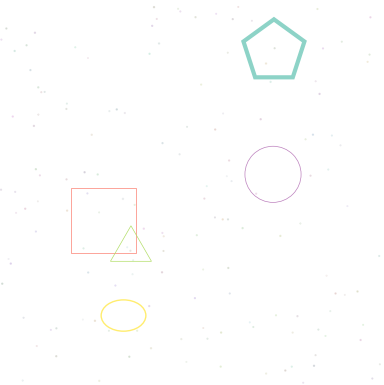[{"shape": "pentagon", "thickness": 3, "radius": 0.42, "center": [0.712, 0.867]}, {"shape": "square", "thickness": 0.5, "radius": 0.42, "center": [0.27, 0.427]}, {"shape": "triangle", "thickness": 0.5, "radius": 0.31, "center": [0.34, 0.352]}, {"shape": "circle", "thickness": 0.5, "radius": 0.36, "center": [0.709, 0.547]}, {"shape": "oval", "thickness": 1, "radius": 0.29, "center": [0.321, 0.18]}]